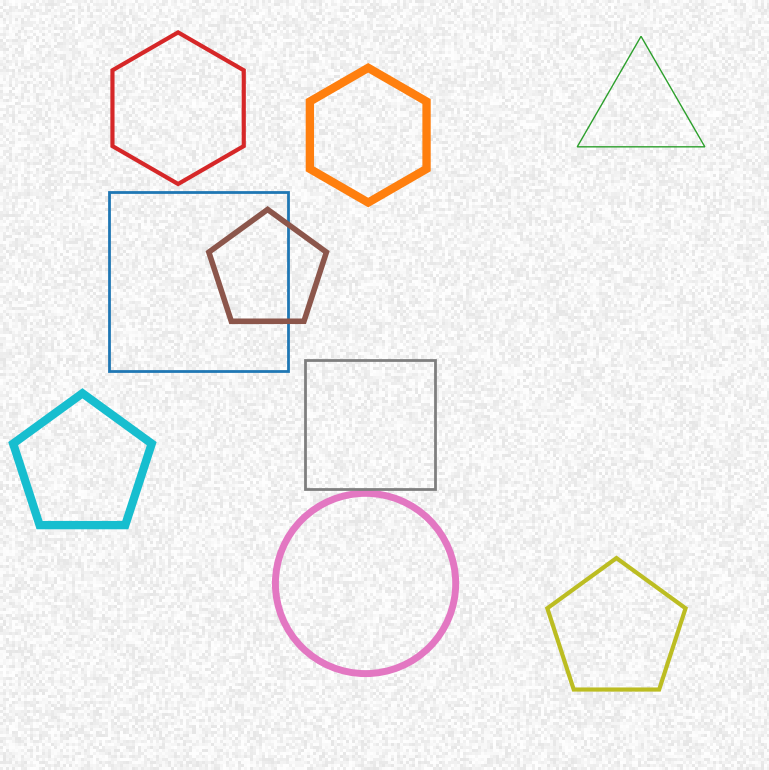[{"shape": "square", "thickness": 1, "radius": 0.58, "center": [0.257, 0.635]}, {"shape": "hexagon", "thickness": 3, "radius": 0.44, "center": [0.478, 0.824]}, {"shape": "triangle", "thickness": 0.5, "radius": 0.48, "center": [0.833, 0.857]}, {"shape": "hexagon", "thickness": 1.5, "radius": 0.49, "center": [0.231, 0.859]}, {"shape": "pentagon", "thickness": 2, "radius": 0.4, "center": [0.348, 0.648]}, {"shape": "circle", "thickness": 2.5, "radius": 0.59, "center": [0.475, 0.242]}, {"shape": "square", "thickness": 1, "radius": 0.42, "center": [0.48, 0.449]}, {"shape": "pentagon", "thickness": 1.5, "radius": 0.47, "center": [0.801, 0.181]}, {"shape": "pentagon", "thickness": 3, "radius": 0.47, "center": [0.107, 0.395]}]